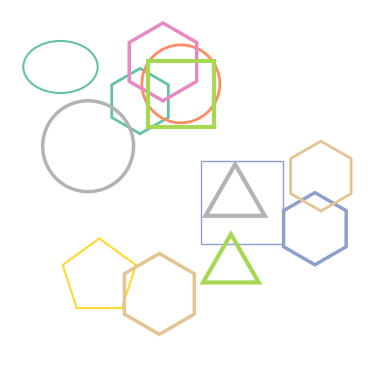[{"shape": "oval", "thickness": 1.5, "radius": 0.48, "center": [0.157, 0.826]}, {"shape": "hexagon", "thickness": 2, "radius": 0.42, "center": [0.364, 0.737]}, {"shape": "circle", "thickness": 2, "radius": 0.51, "center": [0.47, 0.782]}, {"shape": "hexagon", "thickness": 2.5, "radius": 0.47, "center": [0.818, 0.406]}, {"shape": "square", "thickness": 1, "radius": 0.53, "center": [0.628, 0.474]}, {"shape": "hexagon", "thickness": 2.5, "radius": 0.51, "center": [0.423, 0.839]}, {"shape": "square", "thickness": 3, "radius": 0.43, "center": [0.471, 0.756]}, {"shape": "triangle", "thickness": 3, "radius": 0.42, "center": [0.6, 0.308]}, {"shape": "pentagon", "thickness": 1.5, "radius": 0.5, "center": [0.258, 0.281]}, {"shape": "hexagon", "thickness": 2, "radius": 0.45, "center": [0.833, 0.543]}, {"shape": "hexagon", "thickness": 2.5, "radius": 0.52, "center": [0.414, 0.236]}, {"shape": "circle", "thickness": 2.5, "radius": 0.59, "center": [0.229, 0.62]}, {"shape": "triangle", "thickness": 3, "radius": 0.45, "center": [0.611, 0.484]}]